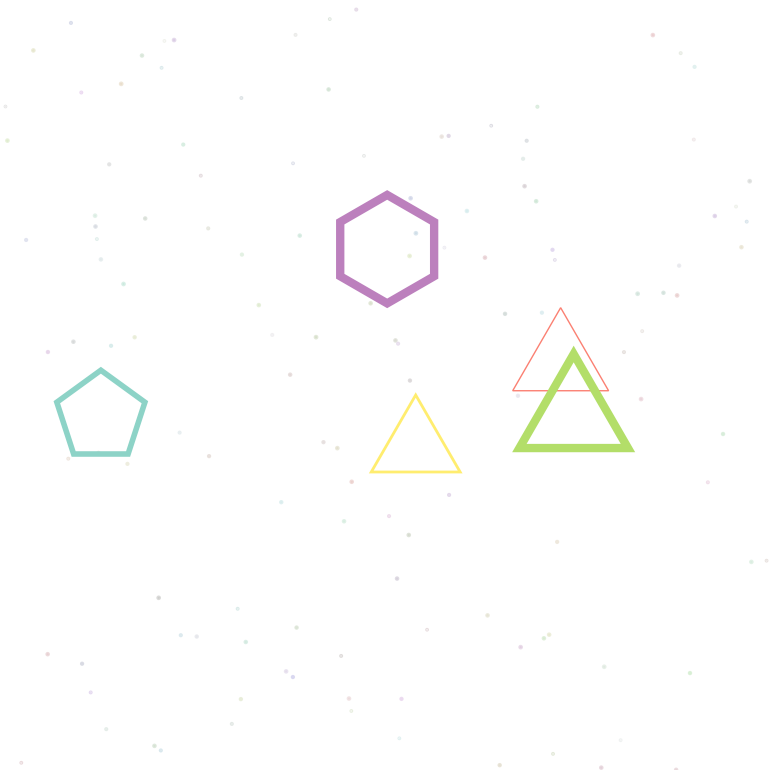[{"shape": "pentagon", "thickness": 2, "radius": 0.3, "center": [0.131, 0.459]}, {"shape": "triangle", "thickness": 0.5, "radius": 0.36, "center": [0.728, 0.528]}, {"shape": "triangle", "thickness": 3, "radius": 0.41, "center": [0.745, 0.459]}, {"shape": "hexagon", "thickness": 3, "radius": 0.35, "center": [0.503, 0.676]}, {"shape": "triangle", "thickness": 1, "radius": 0.33, "center": [0.54, 0.42]}]